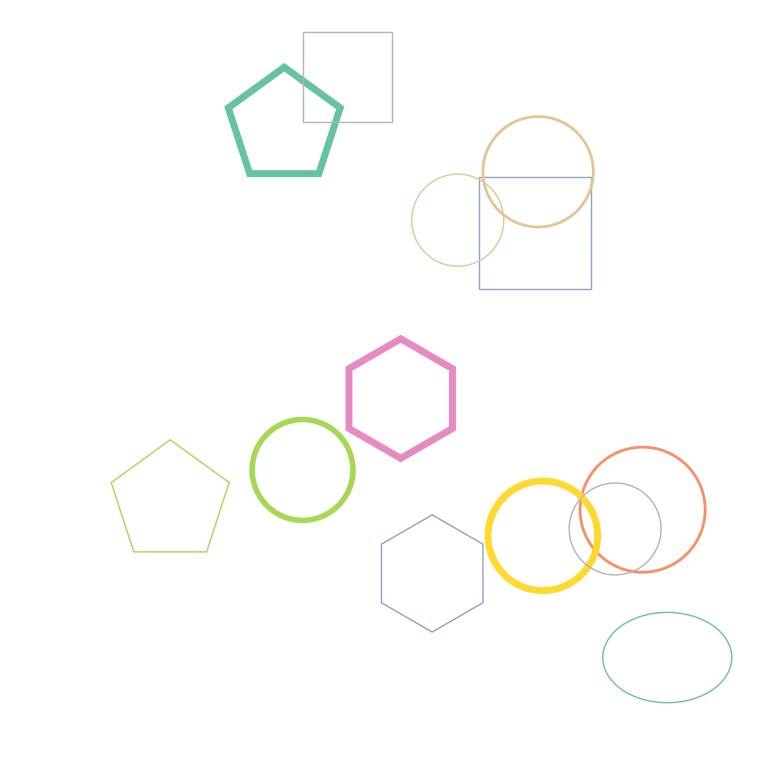[{"shape": "pentagon", "thickness": 2.5, "radius": 0.38, "center": [0.369, 0.836]}, {"shape": "oval", "thickness": 0.5, "radius": 0.42, "center": [0.867, 0.146]}, {"shape": "circle", "thickness": 1, "radius": 0.41, "center": [0.835, 0.338]}, {"shape": "hexagon", "thickness": 0.5, "radius": 0.38, "center": [0.561, 0.255]}, {"shape": "square", "thickness": 0.5, "radius": 0.36, "center": [0.695, 0.698]}, {"shape": "hexagon", "thickness": 2.5, "radius": 0.39, "center": [0.52, 0.482]}, {"shape": "circle", "thickness": 2, "radius": 0.33, "center": [0.393, 0.39]}, {"shape": "pentagon", "thickness": 0.5, "radius": 0.4, "center": [0.221, 0.348]}, {"shape": "circle", "thickness": 2.5, "radius": 0.36, "center": [0.705, 0.304]}, {"shape": "circle", "thickness": 0.5, "radius": 0.3, "center": [0.594, 0.714]}, {"shape": "circle", "thickness": 1, "radius": 0.36, "center": [0.699, 0.777]}, {"shape": "circle", "thickness": 0.5, "radius": 0.3, "center": [0.799, 0.313]}, {"shape": "square", "thickness": 0.5, "radius": 0.29, "center": [0.451, 0.9]}]